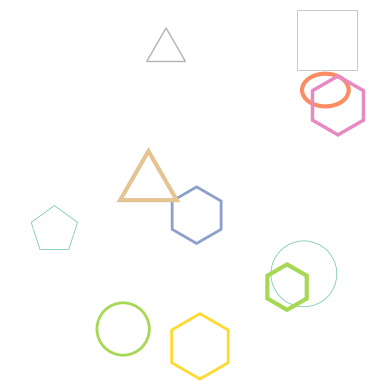[{"shape": "pentagon", "thickness": 0.5, "radius": 0.32, "center": [0.141, 0.403]}, {"shape": "circle", "thickness": 0.5, "radius": 0.43, "center": [0.789, 0.289]}, {"shape": "oval", "thickness": 3, "radius": 0.3, "center": [0.845, 0.766]}, {"shape": "hexagon", "thickness": 2, "radius": 0.37, "center": [0.511, 0.441]}, {"shape": "hexagon", "thickness": 2.5, "radius": 0.38, "center": [0.878, 0.726]}, {"shape": "circle", "thickness": 2, "radius": 0.34, "center": [0.32, 0.145]}, {"shape": "hexagon", "thickness": 3, "radius": 0.3, "center": [0.746, 0.254]}, {"shape": "hexagon", "thickness": 2, "radius": 0.42, "center": [0.519, 0.1]}, {"shape": "triangle", "thickness": 3, "radius": 0.42, "center": [0.386, 0.523]}, {"shape": "triangle", "thickness": 1, "radius": 0.29, "center": [0.431, 0.869]}, {"shape": "square", "thickness": 0.5, "radius": 0.39, "center": [0.85, 0.896]}]